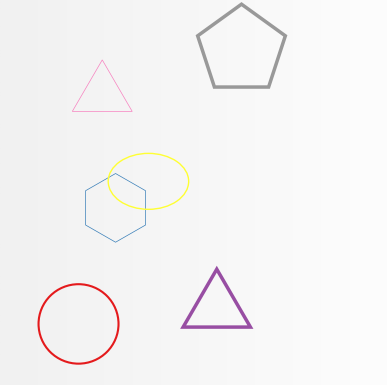[{"shape": "circle", "thickness": 1.5, "radius": 0.52, "center": [0.203, 0.159]}, {"shape": "hexagon", "thickness": 0.5, "radius": 0.45, "center": [0.298, 0.46]}, {"shape": "triangle", "thickness": 2.5, "radius": 0.5, "center": [0.559, 0.201]}, {"shape": "oval", "thickness": 1, "radius": 0.52, "center": [0.383, 0.529]}, {"shape": "triangle", "thickness": 0.5, "radius": 0.45, "center": [0.264, 0.755]}, {"shape": "pentagon", "thickness": 2.5, "radius": 0.59, "center": [0.623, 0.87]}]